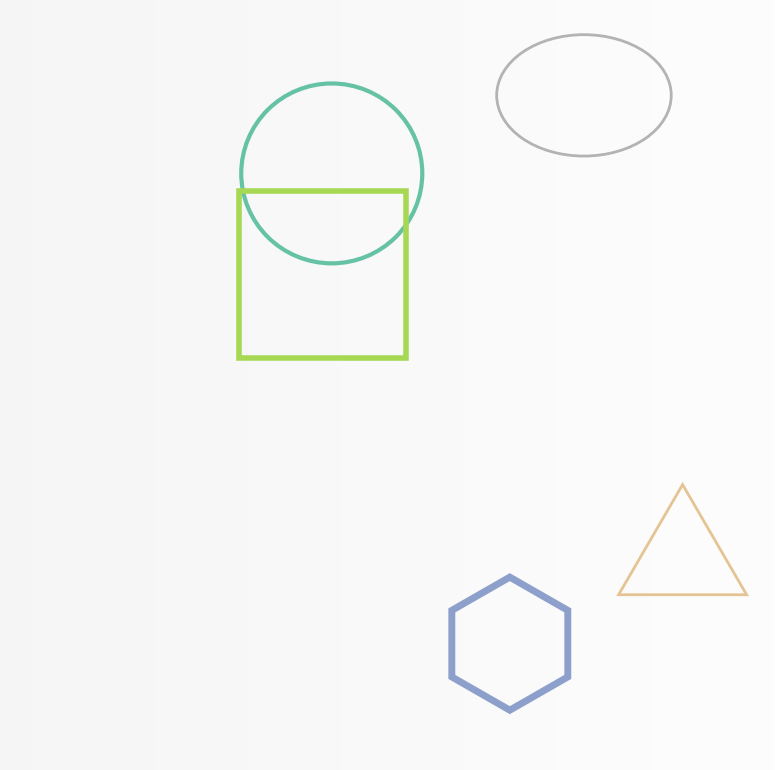[{"shape": "circle", "thickness": 1.5, "radius": 0.58, "center": [0.428, 0.775]}, {"shape": "hexagon", "thickness": 2.5, "radius": 0.43, "center": [0.658, 0.164]}, {"shape": "square", "thickness": 2, "radius": 0.54, "center": [0.416, 0.644]}, {"shape": "triangle", "thickness": 1, "radius": 0.48, "center": [0.881, 0.275]}, {"shape": "oval", "thickness": 1, "radius": 0.56, "center": [0.753, 0.876]}]